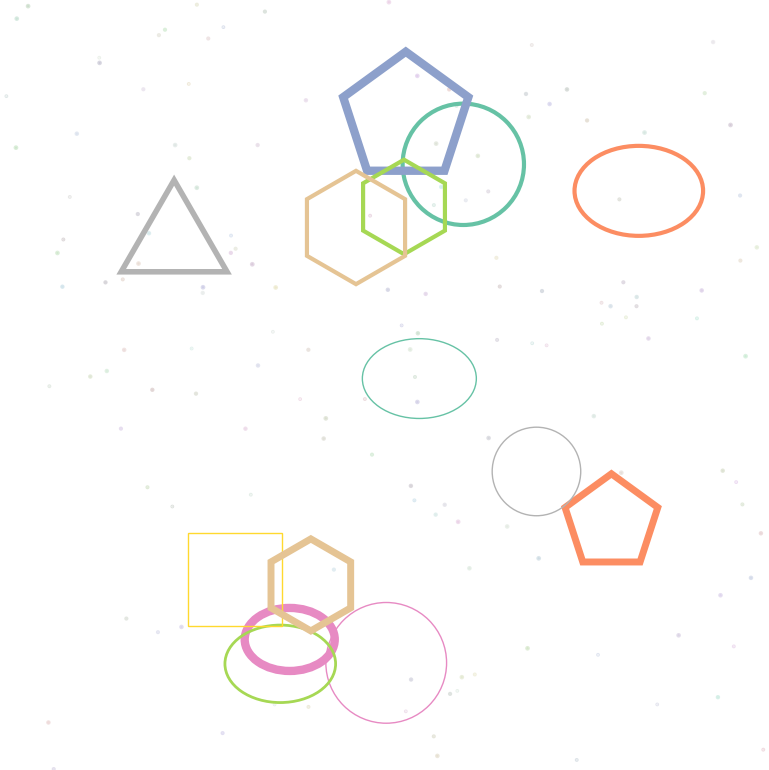[{"shape": "circle", "thickness": 1.5, "radius": 0.39, "center": [0.602, 0.787]}, {"shape": "oval", "thickness": 0.5, "radius": 0.37, "center": [0.545, 0.508]}, {"shape": "oval", "thickness": 1.5, "radius": 0.42, "center": [0.83, 0.752]}, {"shape": "pentagon", "thickness": 2.5, "radius": 0.32, "center": [0.794, 0.321]}, {"shape": "pentagon", "thickness": 3, "radius": 0.43, "center": [0.527, 0.847]}, {"shape": "oval", "thickness": 3, "radius": 0.29, "center": [0.376, 0.17]}, {"shape": "circle", "thickness": 0.5, "radius": 0.39, "center": [0.502, 0.139]}, {"shape": "oval", "thickness": 1, "radius": 0.36, "center": [0.364, 0.138]}, {"shape": "hexagon", "thickness": 1.5, "radius": 0.31, "center": [0.525, 0.731]}, {"shape": "square", "thickness": 0.5, "radius": 0.3, "center": [0.305, 0.247]}, {"shape": "hexagon", "thickness": 1.5, "radius": 0.37, "center": [0.462, 0.705]}, {"shape": "hexagon", "thickness": 2.5, "radius": 0.3, "center": [0.404, 0.24]}, {"shape": "triangle", "thickness": 2, "radius": 0.4, "center": [0.226, 0.687]}, {"shape": "circle", "thickness": 0.5, "radius": 0.29, "center": [0.697, 0.388]}]